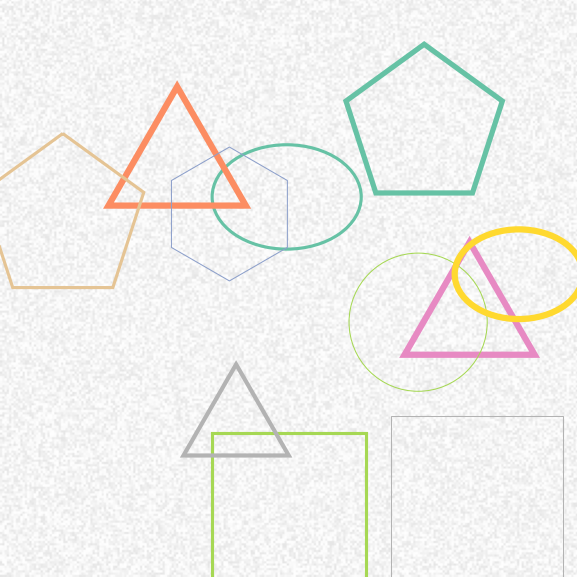[{"shape": "pentagon", "thickness": 2.5, "radius": 0.71, "center": [0.734, 0.78]}, {"shape": "oval", "thickness": 1.5, "radius": 0.65, "center": [0.496, 0.658]}, {"shape": "triangle", "thickness": 3, "radius": 0.69, "center": [0.307, 0.712]}, {"shape": "hexagon", "thickness": 0.5, "radius": 0.58, "center": [0.397, 0.629]}, {"shape": "triangle", "thickness": 3, "radius": 0.65, "center": [0.813, 0.45]}, {"shape": "square", "thickness": 1.5, "radius": 0.67, "center": [0.5, 0.116]}, {"shape": "circle", "thickness": 0.5, "radius": 0.6, "center": [0.724, 0.441]}, {"shape": "oval", "thickness": 3, "radius": 0.55, "center": [0.898, 0.524]}, {"shape": "pentagon", "thickness": 1.5, "radius": 0.74, "center": [0.109, 0.62]}, {"shape": "square", "thickness": 0.5, "radius": 0.74, "center": [0.825, 0.13]}, {"shape": "triangle", "thickness": 2, "radius": 0.53, "center": [0.409, 0.263]}]